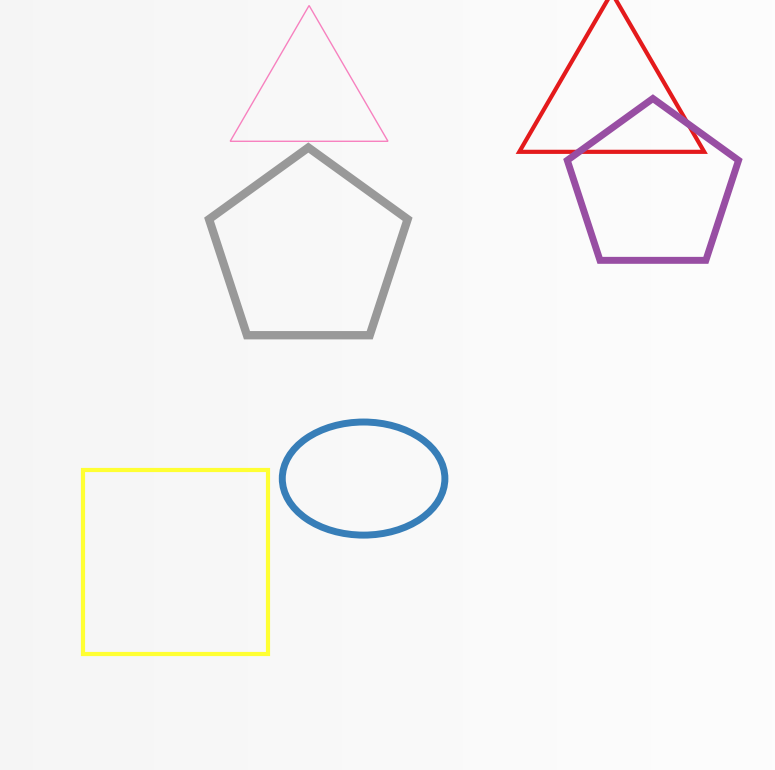[{"shape": "triangle", "thickness": 1.5, "radius": 0.69, "center": [0.789, 0.872]}, {"shape": "oval", "thickness": 2.5, "radius": 0.52, "center": [0.469, 0.378]}, {"shape": "pentagon", "thickness": 2.5, "radius": 0.58, "center": [0.842, 0.756]}, {"shape": "square", "thickness": 1.5, "radius": 0.59, "center": [0.227, 0.27]}, {"shape": "triangle", "thickness": 0.5, "radius": 0.59, "center": [0.399, 0.875]}, {"shape": "pentagon", "thickness": 3, "radius": 0.67, "center": [0.398, 0.674]}]